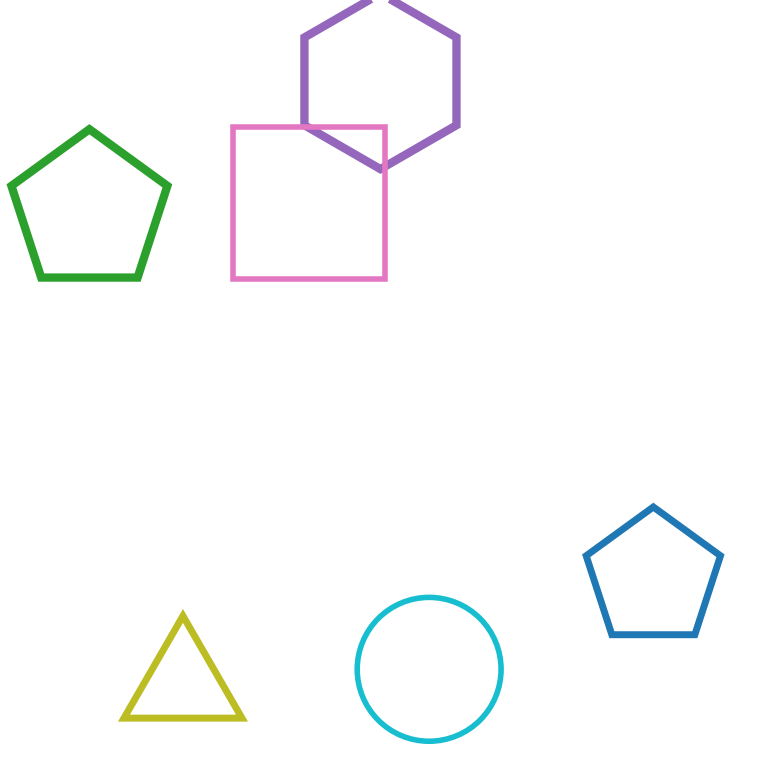[{"shape": "pentagon", "thickness": 2.5, "radius": 0.46, "center": [0.848, 0.25]}, {"shape": "pentagon", "thickness": 3, "radius": 0.53, "center": [0.116, 0.726]}, {"shape": "hexagon", "thickness": 3, "radius": 0.57, "center": [0.494, 0.894]}, {"shape": "square", "thickness": 2, "radius": 0.5, "center": [0.402, 0.736]}, {"shape": "triangle", "thickness": 2.5, "radius": 0.44, "center": [0.238, 0.112]}, {"shape": "circle", "thickness": 2, "radius": 0.47, "center": [0.557, 0.131]}]